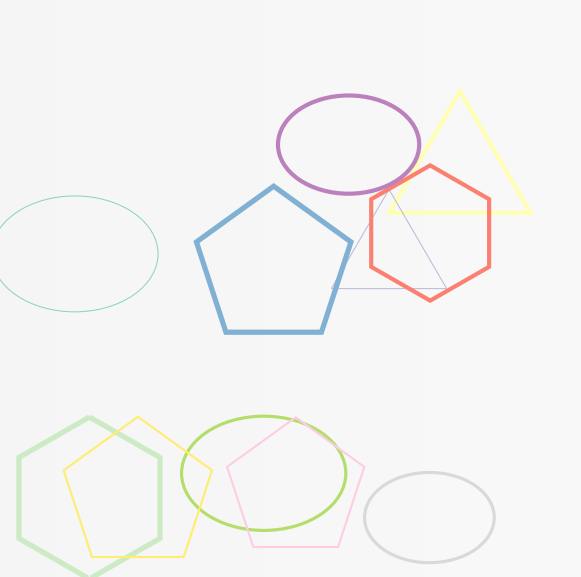[{"shape": "oval", "thickness": 0.5, "radius": 0.72, "center": [0.129, 0.56]}, {"shape": "triangle", "thickness": 2, "radius": 0.7, "center": [0.791, 0.701]}, {"shape": "triangle", "thickness": 0.5, "radius": 0.57, "center": [0.669, 0.557]}, {"shape": "hexagon", "thickness": 2, "radius": 0.59, "center": [0.74, 0.596]}, {"shape": "pentagon", "thickness": 2.5, "radius": 0.7, "center": [0.471, 0.537]}, {"shape": "oval", "thickness": 1.5, "radius": 0.71, "center": [0.454, 0.18]}, {"shape": "pentagon", "thickness": 1, "radius": 0.62, "center": [0.509, 0.152]}, {"shape": "oval", "thickness": 1.5, "radius": 0.56, "center": [0.739, 0.103]}, {"shape": "oval", "thickness": 2, "radius": 0.61, "center": [0.6, 0.749]}, {"shape": "hexagon", "thickness": 2.5, "radius": 0.7, "center": [0.154, 0.137]}, {"shape": "pentagon", "thickness": 1, "radius": 0.67, "center": [0.237, 0.143]}]